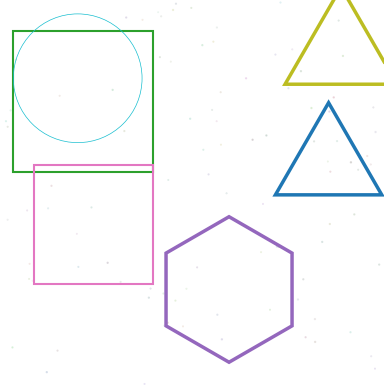[{"shape": "triangle", "thickness": 2.5, "radius": 0.8, "center": [0.853, 0.574]}, {"shape": "square", "thickness": 1.5, "radius": 0.91, "center": [0.216, 0.737]}, {"shape": "hexagon", "thickness": 2.5, "radius": 0.94, "center": [0.595, 0.248]}, {"shape": "square", "thickness": 1.5, "radius": 0.78, "center": [0.242, 0.417]}, {"shape": "triangle", "thickness": 2.5, "radius": 0.84, "center": [0.886, 0.865]}, {"shape": "circle", "thickness": 0.5, "radius": 0.84, "center": [0.202, 0.797]}]